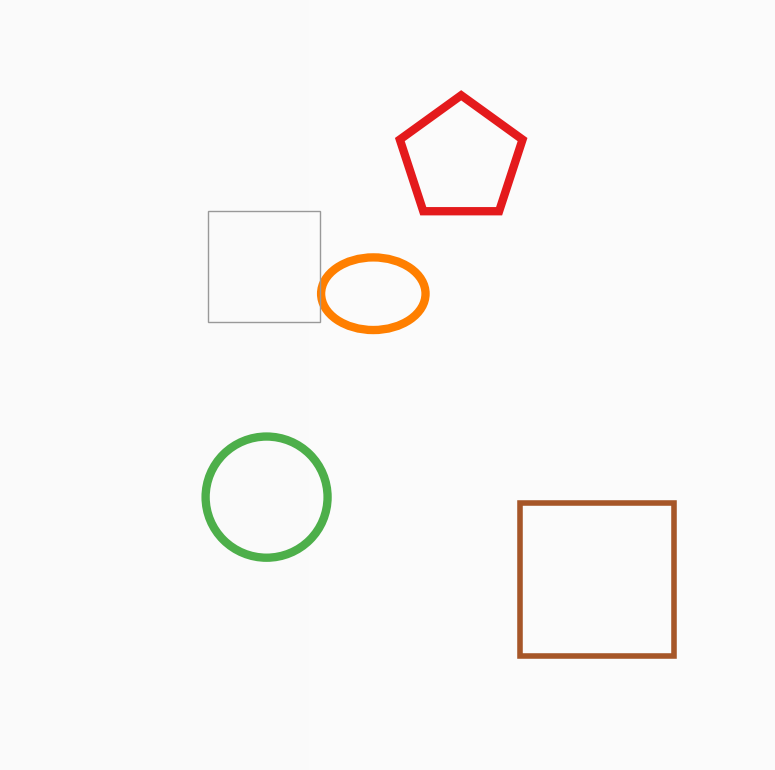[{"shape": "pentagon", "thickness": 3, "radius": 0.42, "center": [0.595, 0.793]}, {"shape": "circle", "thickness": 3, "radius": 0.39, "center": [0.344, 0.354]}, {"shape": "oval", "thickness": 3, "radius": 0.34, "center": [0.482, 0.619]}, {"shape": "square", "thickness": 2, "radius": 0.5, "center": [0.77, 0.247]}, {"shape": "square", "thickness": 0.5, "radius": 0.36, "center": [0.341, 0.654]}]